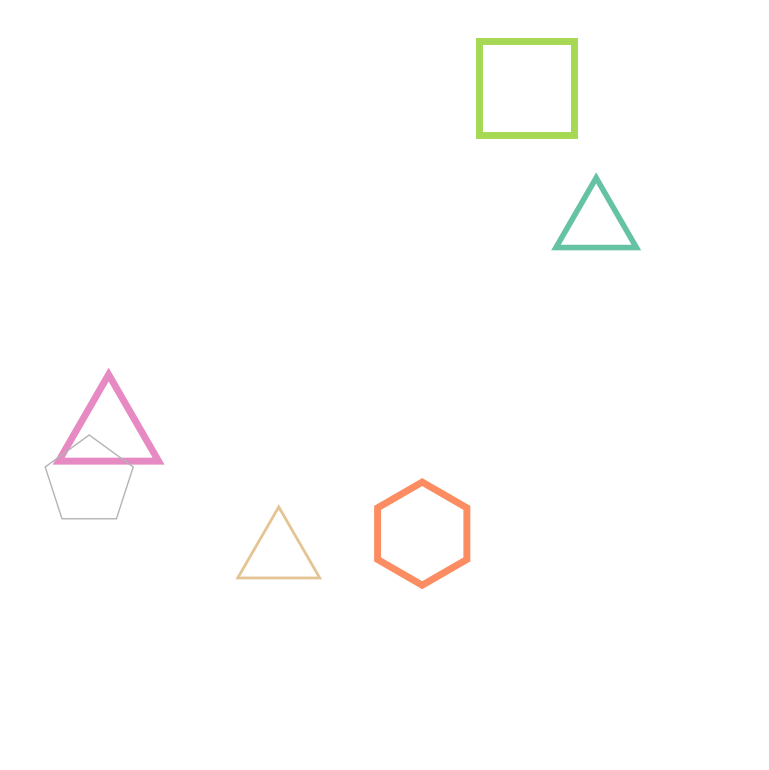[{"shape": "triangle", "thickness": 2, "radius": 0.3, "center": [0.774, 0.709]}, {"shape": "hexagon", "thickness": 2.5, "radius": 0.33, "center": [0.548, 0.307]}, {"shape": "triangle", "thickness": 2.5, "radius": 0.37, "center": [0.141, 0.439]}, {"shape": "square", "thickness": 2.5, "radius": 0.31, "center": [0.684, 0.886]}, {"shape": "triangle", "thickness": 1, "radius": 0.31, "center": [0.362, 0.28]}, {"shape": "pentagon", "thickness": 0.5, "radius": 0.3, "center": [0.116, 0.375]}]